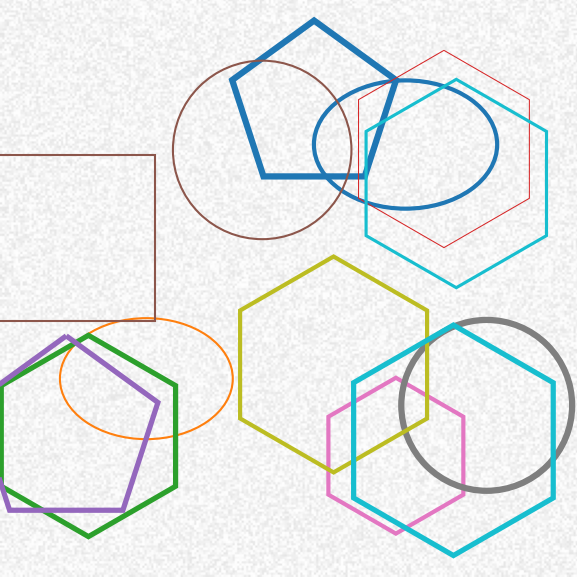[{"shape": "pentagon", "thickness": 3, "radius": 0.75, "center": [0.544, 0.814]}, {"shape": "oval", "thickness": 2, "radius": 0.79, "center": [0.702, 0.749]}, {"shape": "oval", "thickness": 1, "radius": 0.75, "center": [0.253, 0.343]}, {"shape": "hexagon", "thickness": 2.5, "radius": 0.87, "center": [0.153, 0.244]}, {"shape": "hexagon", "thickness": 0.5, "radius": 0.85, "center": [0.769, 0.741]}, {"shape": "pentagon", "thickness": 2.5, "radius": 0.83, "center": [0.115, 0.251]}, {"shape": "square", "thickness": 1, "radius": 0.72, "center": [0.126, 0.587]}, {"shape": "circle", "thickness": 1, "radius": 0.77, "center": [0.454, 0.74]}, {"shape": "hexagon", "thickness": 2, "radius": 0.67, "center": [0.685, 0.21]}, {"shape": "circle", "thickness": 3, "radius": 0.74, "center": [0.843, 0.297]}, {"shape": "hexagon", "thickness": 2, "radius": 0.93, "center": [0.578, 0.368]}, {"shape": "hexagon", "thickness": 1.5, "radius": 0.9, "center": [0.79, 0.681]}, {"shape": "hexagon", "thickness": 2.5, "radius": 1.0, "center": [0.785, 0.237]}]